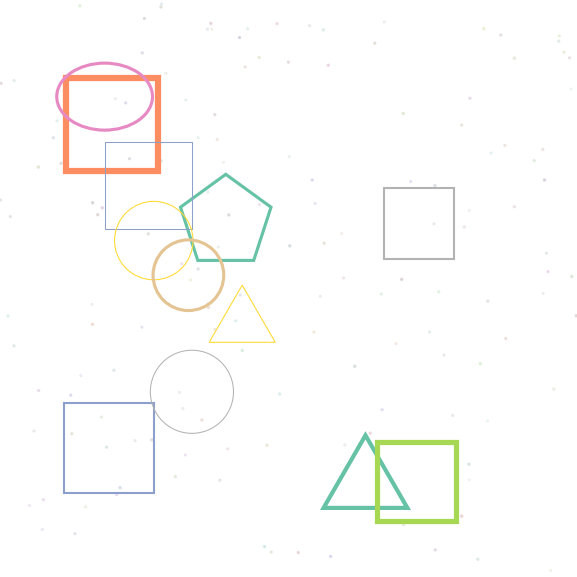[{"shape": "triangle", "thickness": 2, "radius": 0.42, "center": [0.633, 0.162]}, {"shape": "pentagon", "thickness": 1.5, "radius": 0.41, "center": [0.391, 0.615]}, {"shape": "square", "thickness": 3, "radius": 0.4, "center": [0.194, 0.784]}, {"shape": "square", "thickness": 1, "radius": 0.39, "center": [0.188, 0.224]}, {"shape": "square", "thickness": 0.5, "radius": 0.38, "center": [0.258, 0.678]}, {"shape": "oval", "thickness": 1.5, "radius": 0.41, "center": [0.181, 0.832]}, {"shape": "square", "thickness": 2.5, "radius": 0.34, "center": [0.722, 0.165]}, {"shape": "triangle", "thickness": 0.5, "radius": 0.33, "center": [0.419, 0.439]}, {"shape": "circle", "thickness": 0.5, "radius": 0.34, "center": [0.266, 0.583]}, {"shape": "circle", "thickness": 1.5, "radius": 0.31, "center": [0.326, 0.523]}, {"shape": "circle", "thickness": 0.5, "radius": 0.36, "center": [0.332, 0.321]}, {"shape": "square", "thickness": 1, "radius": 0.3, "center": [0.726, 0.612]}]